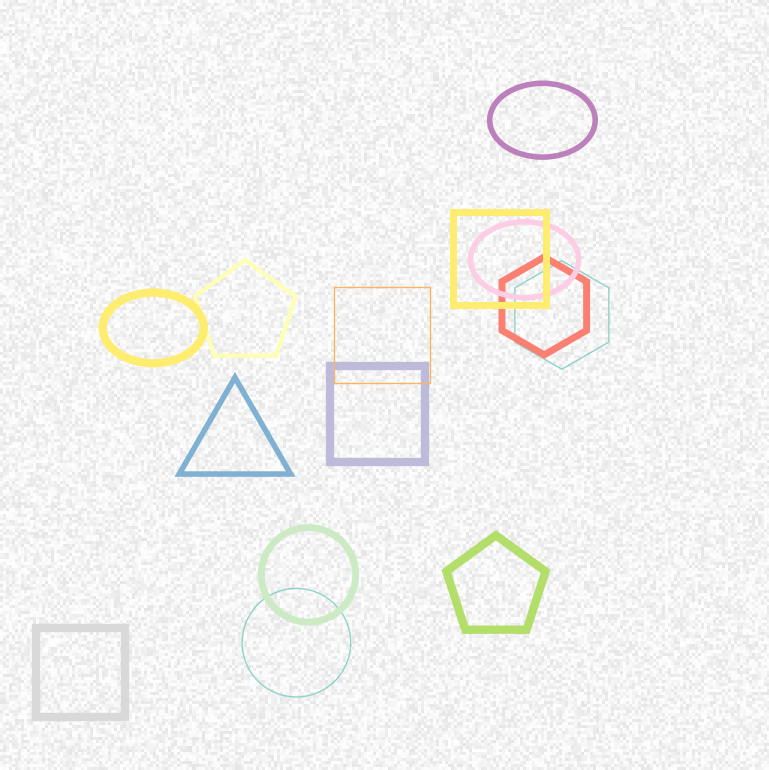[{"shape": "hexagon", "thickness": 0.5, "radius": 0.35, "center": [0.73, 0.591]}, {"shape": "circle", "thickness": 0.5, "radius": 0.35, "center": [0.385, 0.165]}, {"shape": "pentagon", "thickness": 1.5, "radius": 0.34, "center": [0.318, 0.594]}, {"shape": "square", "thickness": 3, "radius": 0.31, "center": [0.49, 0.462]}, {"shape": "hexagon", "thickness": 2.5, "radius": 0.32, "center": [0.707, 0.603]}, {"shape": "triangle", "thickness": 2, "radius": 0.42, "center": [0.305, 0.426]}, {"shape": "square", "thickness": 0.5, "radius": 0.31, "center": [0.496, 0.565]}, {"shape": "pentagon", "thickness": 3, "radius": 0.34, "center": [0.644, 0.237]}, {"shape": "oval", "thickness": 2, "radius": 0.35, "center": [0.681, 0.663]}, {"shape": "square", "thickness": 3, "radius": 0.29, "center": [0.105, 0.126]}, {"shape": "oval", "thickness": 2, "radius": 0.34, "center": [0.704, 0.844]}, {"shape": "circle", "thickness": 2.5, "radius": 0.31, "center": [0.401, 0.253]}, {"shape": "oval", "thickness": 3, "radius": 0.33, "center": [0.199, 0.574]}, {"shape": "square", "thickness": 2.5, "radius": 0.3, "center": [0.648, 0.664]}]